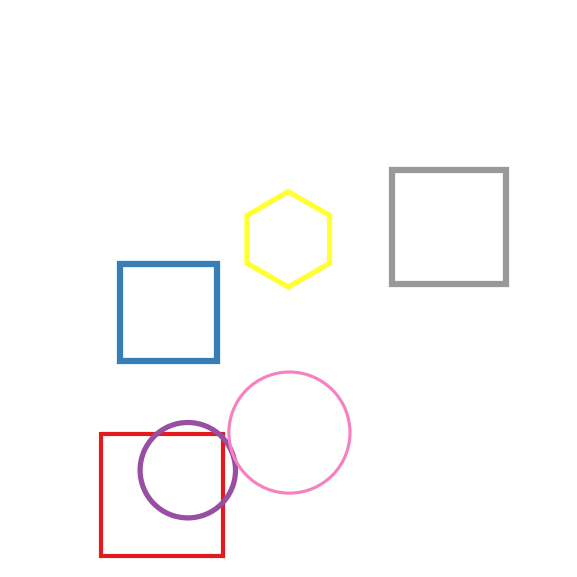[{"shape": "square", "thickness": 2, "radius": 0.53, "center": [0.281, 0.142]}, {"shape": "square", "thickness": 3, "radius": 0.42, "center": [0.292, 0.458]}, {"shape": "circle", "thickness": 2.5, "radius": 0.41, "center": [0.325, 0.185]}, {"shape": "hexagon", "thickness": 2.5, "radius": 0.41, "center": [0.499, 0.585]}, {"shape": "circle", "thickness": 1.5, "radius": 0.52, "center": [0.501, 0.25]}, {"shape": "square", "thickness": 3, "radius": 0.49, "center": [0.778, 0.607]}]